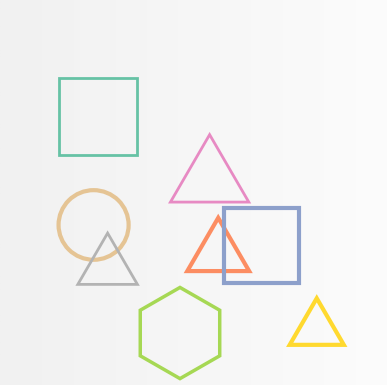[{"shape": "square", "thickness": 2, "radius": 0.5, "center": [0.252, 0.697]}, {"shape": "triangle", "thickness": 3, "radius": 0.46, "center": [0.563, 0.342]}, {"shape": "square", "thickness": 3, "radius": 0.49, "center": [0.674, 0.361]}, {"shape": "triangle", "thickness": 2, "radius": 0.58, "center": [0.541, 0.533]}, {"shape": "hexagon", "thickness": 2.5, "radius": 0.59, "center": [0.464, 0.135]}, {"shape": "triangle", "thickness": 3, "radius": 0.4, "center": [0.817, 0.145]}, {"shape": "circle", "thickness": 3, "radius": 0.45, "center": [0.242, 0.416]}, {"shape": "triangle", "thickness": 2, "radius": 0.44, "center": [0.278, 0.306]}]